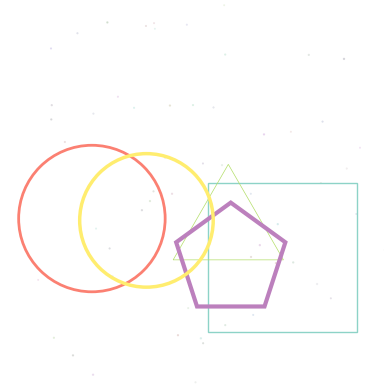[{"shape": "square", "thickness": 1, "radius": 0.97, "center": [0.733, 0.332]}, {"shape": "circle", "thickness": 2, "radius": 0.95, "center": [0.239, 0.432]}, {"shape": "triangle", "thickness": 0.5, "radius": 0.83, "center": [0.593, 0.408]}, {"shape": "pentagon", "thickness": 3, "radius": 0.75, "center": [0.599, 0.325]}, {"shape": "circle", "thickness": 2.5, "radius": 0.87, "center": [0.38, 0.428]}]